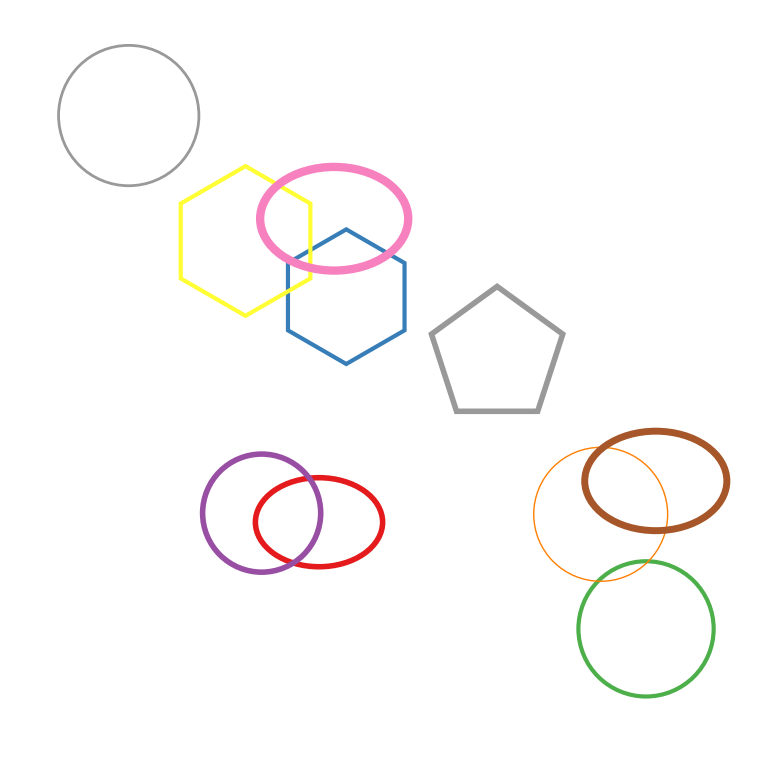[{"shape": "oval", "thickness": 2, "radius": 0.41, "center": [0.414, 0.322]}, {"shape": "hexagon", "thickness": 1.5, "radius": 0.44, "center": [0.45, 0.615]}, {"shape": "circle", "thickness": 1.5, "radius": 0.44, "center": [0.839, 0.183]}, {"shape": "circle", "thickness": 2, "radius": 0.38, "center": [0.34, 0.334]}, {"shape": "circle", "thickness": 0.5, "radius": 0.43, "center": [0.78, 0.332]}, {"shape": "hexagon", "thickness": 1.5, "radius": 0.49, "center": [0.319, 0.687]}, {"shape": "oval", "thickness": 2.5, "radius": 0.46, "center": [0.852, 0.375]}, {"shape": "oval", "thickness": 3, "radius": 0.48, "center": [0.434, 0.716]}, {"shape": "pentagon", "thickness": 2, "radius": 0.45, "center": [0.646, 0.538]}, {"shape": "circle", "thickness": 1, "radius": 0.46, "center": [0.167, 0.85]}]